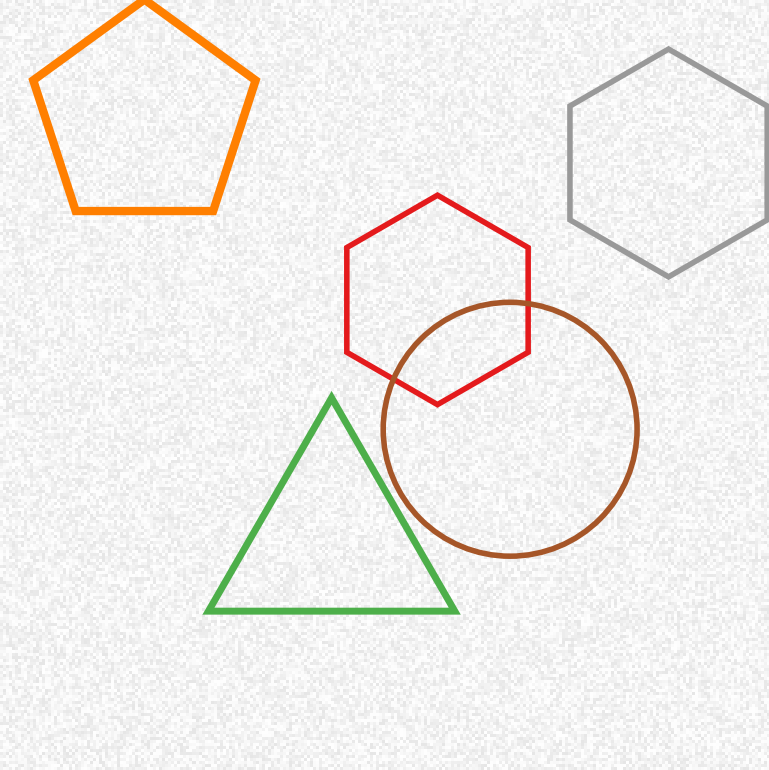[{"shape": "hexagon", "thickness": 2, "radius": 0.68, "center": [0.568, 0.61]}, {"shape": "triangle", "thickness": 2.5, "radius": 0.92, "center": [0.431, 0.299]}, {"shape": "pentagon", "thickness": 3, "radius": 0.76, "center": [0.188, 0.849]}, {"shape": "circle", "thickness": 2, "radius": 0.82, "center": [0.663, 0.443]}, {"shape": "hexagon", "thickness": 2, "radius": 0.74, "center": [0.868, 0.788]}]